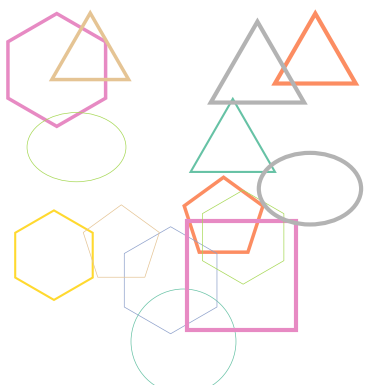[{"shape": "triangle", "thickness": 1.5, "radius": 0.63, "center": [0.605, 0.617]}, {"shape": "circle", "thickness": 0.5, "radius": 0.68, "center": [0.477, 0.113]}, {"shape": "pentagon", "thickness": 2.5, "radius": 0.54, "center": [0.581, 0.432]}, {"shape": "triangle", "thickness": 3, "radius": 0.61, "center": [0.819, 0.844]}, {"shape": "hexagon", "thickness": 0.5, "radius": 0.69, "center": [0.443, 0.272]}, {"shape": "hexagon", "thickness": 2.5, "radius": 0.73, "center": [0.147, 0.818]}, {"shape": "square", "thickness": 3, "radius": 0.71, "center": [0.626, 0.285]}, {"shape": "oval", "thickness": 0.5, "radius": 0.64, "center": [0.199, 0.618]}, {"shape": "hexagon", "thickness": 0.5, "radius": 0.61, "center": [0.632, 0.384]}, {"shape": "hexagon", "thickness": 1.5, "radius": 0.58, "center": [0.14, 0.337]}, {"shape": "triangle", "thickness": 2.5, "radius": 0.58, "center": [0.234, 0.851]}, {"shape": "pentagon", "thickness": 0.5, "radius": 0.52, "center": [0.315, 0.364]}, {"shape": "oval", "thickness": 3, "radius": 0.66, "center": [0.805, 0.51]}, {"shape": "triangle", "thickness": 3, "radius": 0.7, "center": [0.669, 0.804]}]